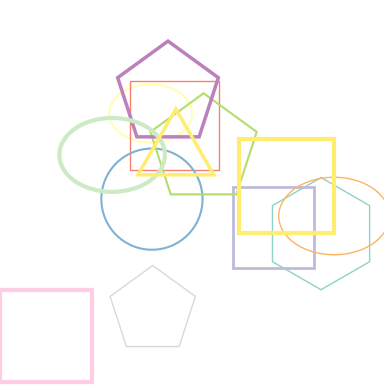[{"shape": "hexagon", "thickness": 1, "radius": 0.73, "center": [0.834, 0.393]}, {"shape": "oval", "thickness": 1.5, "radius": 0.54, "center": [0.391, 0.705]}, {"shape": "square", "thickness": 2, "radius": 0.53, "center": [0.71, 0.41]}, {"shape": "square", "thickness": 1, "radius": 0.58, "center": [0.453, 0.674]}, {"shape": "circle", "thickness": 1.5, "radius": 0.66, "center": [0.395, 0.483]}, {"shape": "oval", "thickness": 1, "radius": 0.72, "center": [0.868, 0.439]}, {"shape": "pentagon", "thickness": 1.5, "radius": 0.73, "center": [0.529, 0.613]}, {"shape": "square", "thickness": 3, "radius": 0.6, "center": [0.12, 0.128]}, {"shape": "pentagon", "thickness": 1, "radius": 0.58, "center": [0.397, 0.194]}, {"shape": "pentagon", "thickness": 2.5, "radius": 0.69, "center": [0.436, 0.756]}, {"shape": "oval", "thickness": 3, "radius": 0.69, "center": [0.291, 0.598]}, {"shape": "triangle", "thickness": 2.5, "radius": 0.57, "center": [0.457, 0.603]}, {"shape": "square", "thickness": 3, "radius": 0.61, "center": [0.744, 0.517]}]